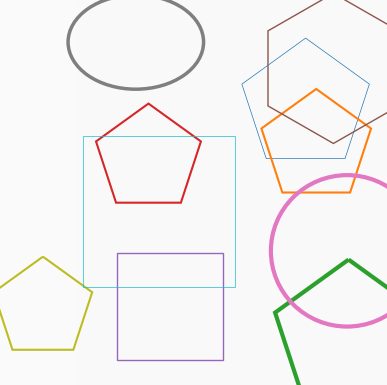[{"shape": "pentagon", "thickness": 0.5, "radius": 0.86, "center": [0.789, 0.728]}, {"shape": "pentagon", "thickness": 1.5, "radius": 0.74, "center": [0.816, 0.62]}, {"shape": "pentagon", "thickness": 3, "radius": 1.0, "center": [0.9, 0.126]}, {"shape": "pentagon", "thickness": 1.5, "radius": 0.71, "center": [0.383, 0.589]}, {"shape": "square", "thickness": 1, "radius": 0.69, "center": [0.439, 0.204]}, {"shape": "hexagon", "thickness": 1, "radius": 0.97, "center": [0.86, 0.822]}, {"shape": "circle", "thickness": 3, "radius": 0.98, "center": [0.896, 0.348]}, {"shape": "oval", "thickness": 2.5, "radius": 0.87, "center": [0.351, 0.891]}, {"shape": "pentagon", "thickness": 1.5, "radius": 0.67, "center": [0.111, 0.2]}, {"shape": "square", "thickness": 0.5, "radius": 0.98, "center": [0.41, 0.451]}]